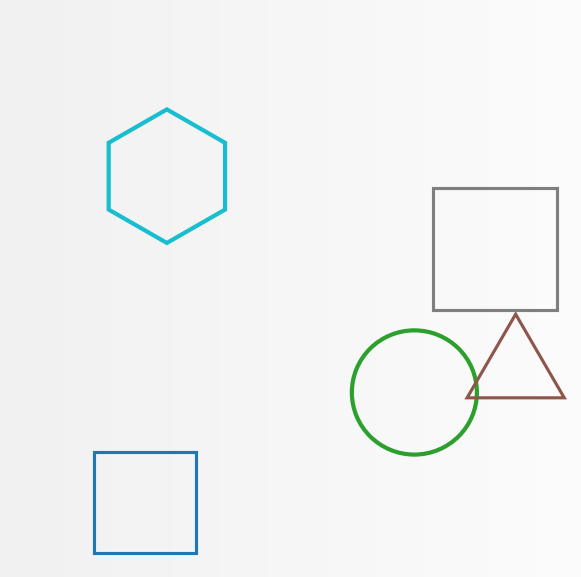[{"shape": "square", "thickness": 1.5, "radius": 0.44, "center": [0.25, 0.128]}, {"shape": "circle", "thickness": 2, "radius": 0.54, "center": [0.713, 0.32]}, {"shape": "triangle", "thickness": 1.5, "radius": 0.48, "center": [0.887, 0.359]}, {"shape": "square", "thickness": 1.5, "radius": 0.53, "center": [0.851, 0.568]}, {"shape": "hexagon", "thickness": 2, "radius": 0.58, "center": [0.287, 0.694]}]